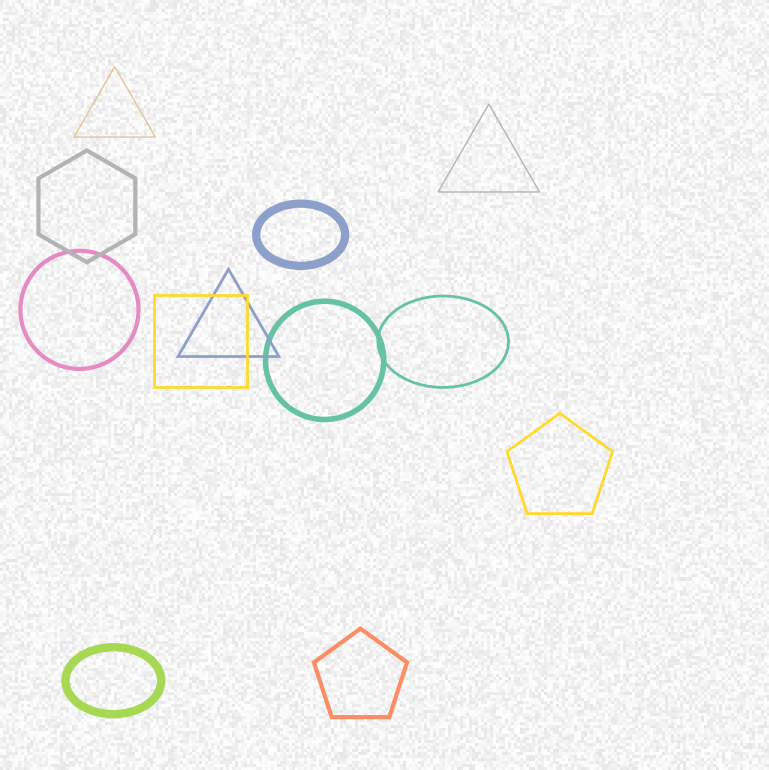[{"shape": "oval", "thickness": 1, "radius": 0.42, "center": [0.576, 0.556]}, {"shape": "circle", "thickness": 2, "radius": 0.38, "center": [0.422, 0.532]}, {"shape": "pentagon", "thickness": 1.5, "radius": 0.32, "center": [0.468, 0.12]}, {"shape": "triangle", "thickness": 1, "radius": 0.38, "center": [0.297, 0.575]}, {"shape": "oval", "thickness": 3, "radius": 0.29, "center": [0.39, 0.695]}, {"shape": "circle", "thickness": 1.5, "radius": 0.38, "center": [0.103, 0.598]}, {"shape": "oval", "thickness": 3, "radius": 0.31, "center": [0.147, 0.116]}, {"shape": "square", "thickness": 1, "radius": 0.3, "center": [0.26, 0.557]}, {"shape": "pentagon", "thickness": 1, "radius": 0.36, "center": [0.727, 0.391]}, {"shape": "triangle", "thickness": 0.5, "radius": 0.31, "center": [0.149, 0.853]}, {"shape": "hexagon", "thickness": 1.5, "radius": 0.36, "center": [0.113, 0.732]}, {"shape": "triangle", "thickness": 0.5, "radius": 0.38, "center": [0.635, 0.789]}]